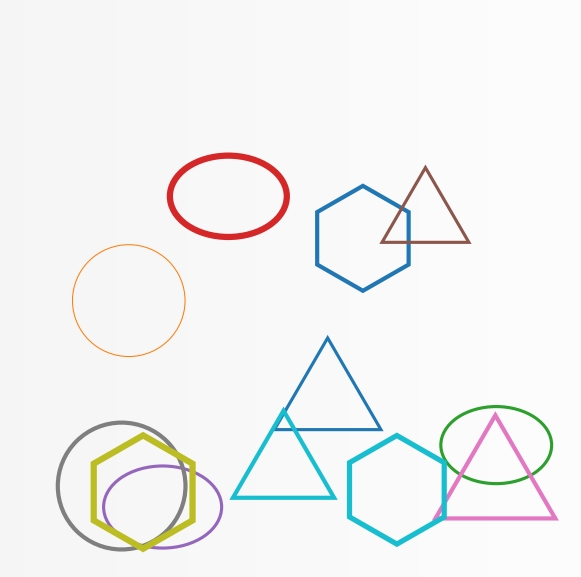[{"shape": "hexagon", "thickness": 2, "radius": 0.45, "center": [0.624, 0.586]}, {"shape": "triangle", "thickness": 1.5, "radius": 0.53, "center": [0.564, 0.308]}, {"shape": "circle", "thickness": 0.5, "radius": 0.48, "center": [0.222, 0.479]}, {"shape": "oval", "thickness": 1.5, "radius": 0.48, "center": [0.854, 0.228]}, {"shape": "oval", "thickness": 3, "radius": 0.5, "center": [0.393, 0.659]}, {"shape": "oval", "thickness": 1.5, "radius": 0.51, "center": [0.28, 0.121]}, {"shape": "triangle", "thickness": 1.5, "radius": 0.43, "center": [0.732, 0.623]}, {"shape": "triangle", "thickness": 2, "radius": 0.6, "center": [0.852, 0.161]}, {"shape": "circle", "thickness": 2, "radius": 0.55, "center": [0.209, 0.158]}, {"shape": "hexagon", "thickness": 3, "radius": 0.49, "center": [0.246, 0.147]}, {"shape": "triangle", "thickness": 2, "radius": 0.5, "center": [0.488, 0.187]}, {"shape": "hexagon", "thickness": 2.5, "radius": 0.47, "center": [0.683, 0.151]}]